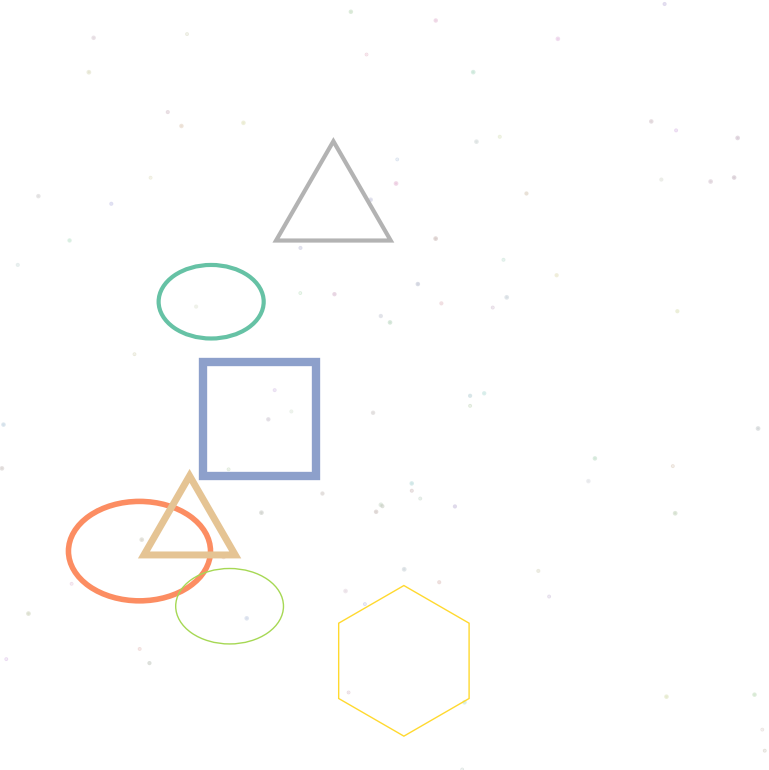[{"shape": "oval", "thickness": 1.5, "radius": 0.34, "center": [0.274, 0.608]}, {"shape": "oval", "thickness": 2, "radius": 0.46, "center": [0.181, 0.284]}, {"shape": "square", "thickness": 3, "radius": 0.37, "center": [0.337, 0.456]}, {"shape": "oval", "thickness": 0.5, "radius": 0.35, "center": [0.298, 0.213]}, {"shape": "hexagon", "thickness": 0.5, "radius": 0.49, "center": [0.525, 0.142]}, {"shape": "triangle", "thickness": 2.5, "radius": 0.34, "center": [0.246, 0.314]}, {"shape": "triangle", "thickness": 1.5, "radius": 0.43, "center": [0.433, 0.731]}]